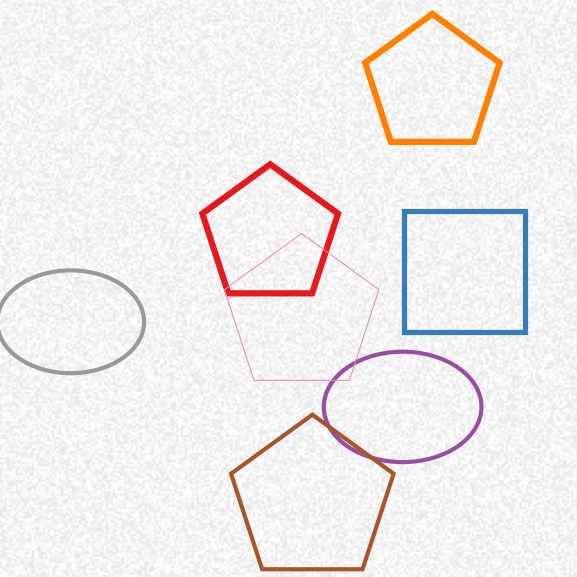[{"shape": "pentagon", "thickness": 3, "radius": 0.62, "center": [0.468, 0.591]}, {"shape": "square", "thickness": 2.5, "radius": 0.52, "center": [0.804, 0.529]}, {"shape": "oval", "thickness": 2, "radius": 0.68, "center": [0.697, 0.295]}, {"shape": "pentagon", "thickness": 3, "radius": 0.61, "center": [0.749, 0.853]}, {"shape": "pentagon", "thickness": 2, "radius": 0.74, "center": [0.541, 0.133]}, {"shape": "pentagon", "thickness": 0.5, "radius": 0.7, "center": [0.522, 0.454]}, {"shape": "oval", "thickness": 2, "radius": 0.64, "center": [0.122, 0.442]}]